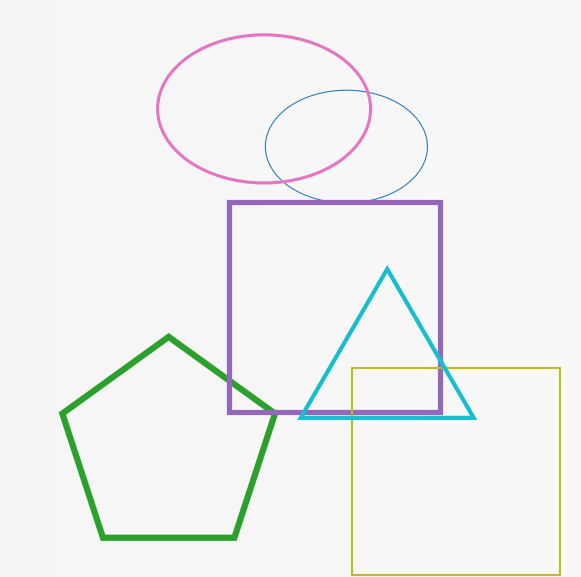[{"shape": "oval", "thickness": 0.5, "radius": 0.7, "center": [0.596, 0.745]}, {"shape": "pentagon", "thickness": 3, "radius": 0.96, "center": [0.29, 0.224]}, {"shape": "square", "thickness": 2.5, "radius": 0.91, "center": [0.575, 0.467]}, {"shape": "oval", "thickness": 1.5, "radius": 0.92, "center": [0.454, 0.811]}, {"shape": "square", "thickness": 1, "radius": 0.89, "center": [0.785, 0.182]}, {"shape": "triangle", "thickness": 2, "radius": 0.86, "center": [0.666, 0.361]}]